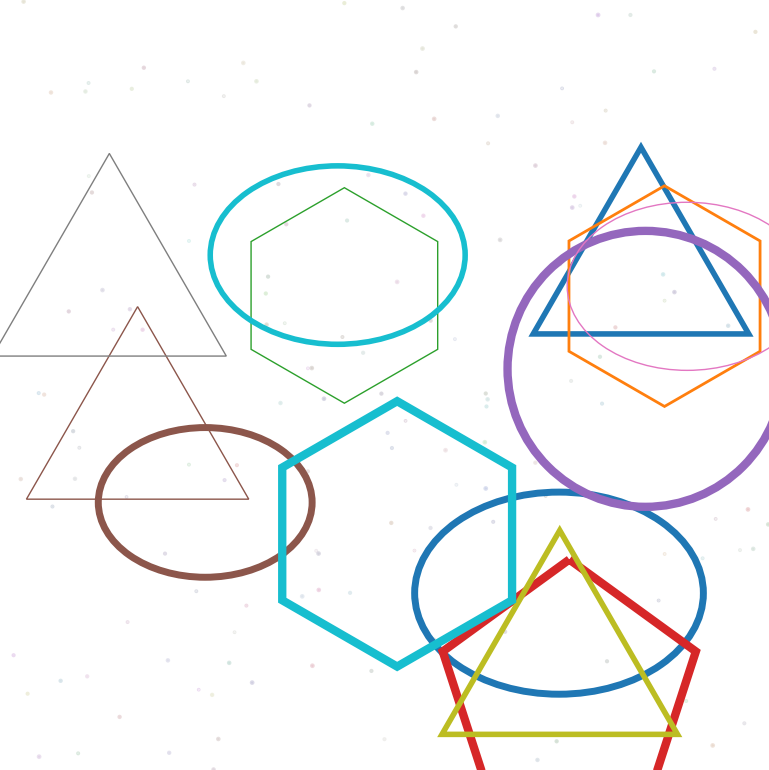[{"shape": "triangle", "thickness": 2, "radius": 0.81, "center": [0.832, 0.647]}, {"shape": "oval", "thickness": 2.5, "radius": 0.94, "center": [0.726, 0.23]}, {"shape": "hexagon", "thickness": 1, "radius": 0.72, "center": [0.863, 0.615]}, {"shape": "hexagon", "thickness": 0.5, "radius": 0.7, "center": [0.447, 0.616]}, {"shape": "pentagon", "thickness": 3, "radius": 0.86, "center": [0.739, 0.101]}, {"shape": "circle", "thickness": 3, "radius": 0.9, "center": [0.838, 0.521]}, {"shape": "triangle", "thickness": 0.5, "radius": 0.83, "center": [0.179, 0.435]}, {"shape": "oval", "thickness": 2.5, "radius": 0.69, "center": [0.267, 0.348]}, {"shape": "oval", "thickness": 0.5, "radius": 0.78, "center": [0.893, 0.628]}, {"shape": "triangle", "thickness": 0.5, "radius": 0.88, "center": [0.142, 0.625]}, {"shape": "triangle", "thickness": 2, "radius": 0.88, "center": [0.727, 0.135]}, {"shape": "hexagon", "thickness": 3, "radius": 0.86, "center": [0.516, 0.307]}, {"shape": "oval", "thickness": 2, "radius": 0.83, "center": [0.439, 0.669]}]